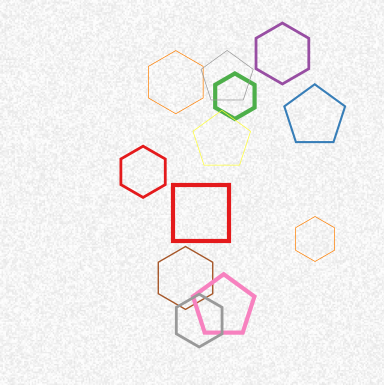[{"shape": "hexagon", "thickness": 2, "radius": 0.33, "center": [0.372, 0.554]}, {"shape": "square", "thickness": 3, "radius": 0.36, "center": [0.521, 0.447]}, {"shape": "pentagon", "thickness": 1.5, "radius": 0.42, "center": [0.817, 0.698]}, {"shape": "hexagon", "thickness": 3, "radius": 0.3, "center": [0.61, 0.75]}, {"shape": "hexagon", "thickness": 2, "radius": 0.4, "center": [0.734, 0.861]}, {"shape": "hexagon", "thickness": 0.5, "radius": 0.41, "center": [0.457, 0.787]}, {"shape": "hexagon", "thickness": 0.5, "radius": 0.29, "center": [0.818, 0.379]}, {"shape": "pentagon", "thickness": 0.5, "radius": 0.39, "center": [0.576, 0.635]}, {"shape": "hexagon", "thickness": 1, "radius": 0.41, "center": [0.482, 0.278]}, {"shape": "pentagon", "thickness": 3, "radius": 0.42, "center": [0.581, 0.204]}, {"shape": "hexagon", "thickness": 2, "radius": 0.34, "center": [0.517, 0.167]}, {"shape": "pentagon", "thickness": 0.5, "radius": 0.36, "center": [0.59, 0.798]}]